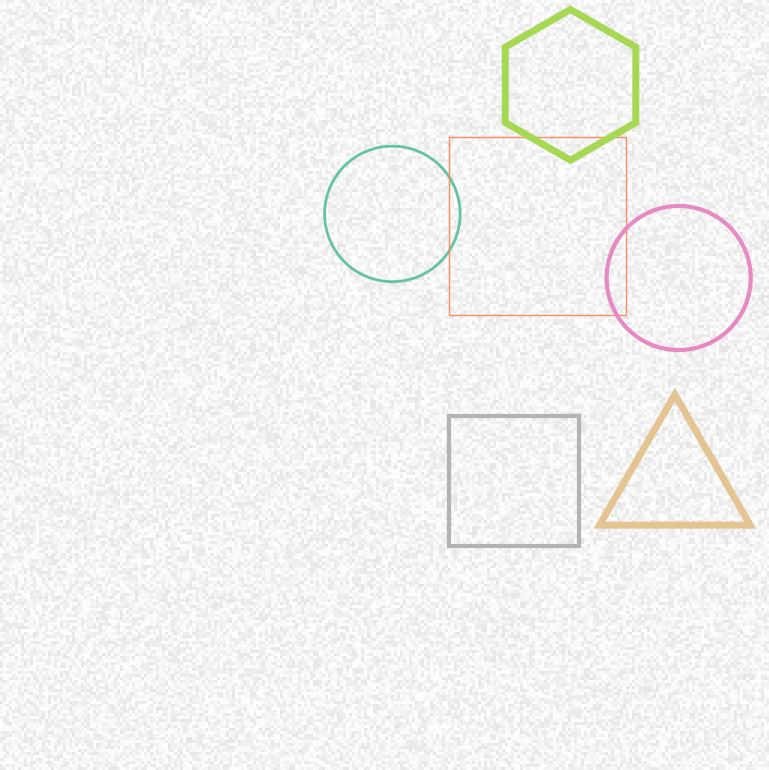[{"shape": "circle", "thickness": 1, "radius": 0.44, "center": [0.51, 0.722]}, {"shape": "square", "thickness": 0.5, "radius": 0.58, "center": [0.698, 0.707]}, {"shape": "circle", "thickness": 1.5, "radius": 0.47, "center": [0.881, 0.639]}, {"shape": "hexagon", "thickness": 2.5, "radius": 0.49, "center": [0.741, 0.89]}, {"shape": "triangle", "thickness": 2.5, "radius": 0.57, "center": [0.876, 0.374]}, {"shape": "square", "thickness": 1.5, "radius": 0.42, "center": [0.668, 0.376]}]